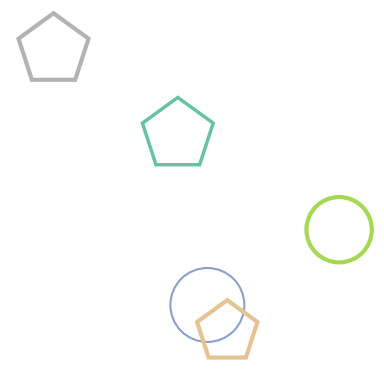[{"shape": "pentagon", "thickness": 2.5, "radius": 0.48, "center": [0.462, 0.65]}, {"shape": "circle", "thickness": 1.5, "radius": 0.48, "center": [0.539, 0.208]}, {"shape": "circle", "thickness": 3, "radius": 0.42, "center": [0.881, 0.403]}, {"shape": "pentagon", "thickness": 3, "radius": 0.41, "center": [0.59, 0.138]}, {"shape": "pentagon", "thickness": 3, "radius": 0.48, "center": [0.139, 0.87]}]